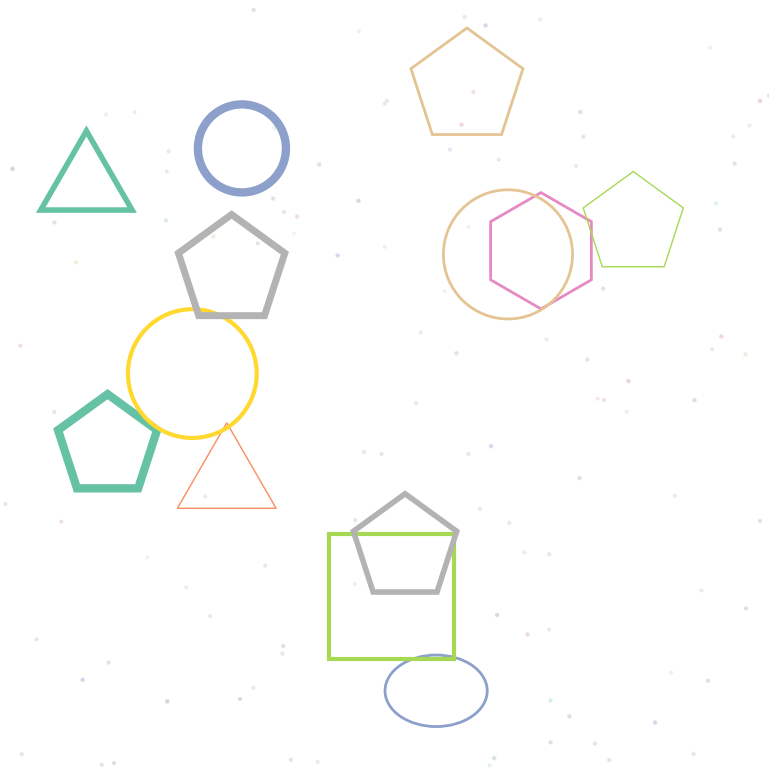[{"shape": "triangle", "thickness": 2, "radius": 0.34, "center": [0.112, 0.761]}, {"shape": "pentagon", "thickness": 3, "radius": 0.34, "center": [0.14, 0.42]}, {"shape": "triangle", "thickness": 0.5, "radius": 0.37, "center": [0.294, 0.377]}, {"shape": "oval", "thickness": 1, "radius": 0.33, "center": [0.566, 0.103]}, {"shape": "circle", "thickness": 3, "radius": 0.29, "center": [0.314, 0.807]}, {"shape": "hexagon", "thickness": 1, "radius": 0.38, "center": [0.703, 0.674]}, {"shape": "pentagon", "thickness": 0.5, "radius": 0.34, "center": [0.822, 0.709]}, {"shape": "square", "thickness": 1.5, "radius": 0.41, "center": [0.508, 0.225]}, {"shape": "circle", "thickness": 1.5, "radius": 0.42, "center": [0.25, 0.515]}, {"shape": "pentagon", "thickness": 1, "radius": 0.38, "center": [0.606, 0.887]}, {"shape": "circle", "thickness": 1, "radius": 0.42, "center": [0.66, 0.67]}, {"shape": "pentagon", "thickness": 2, "radius": 0.35, "center": [0.526, 0.288]}, {"shape": "pentagon", "thickness": 2.5, "radius": 0.36, "center": [0.301, 0.649]}]